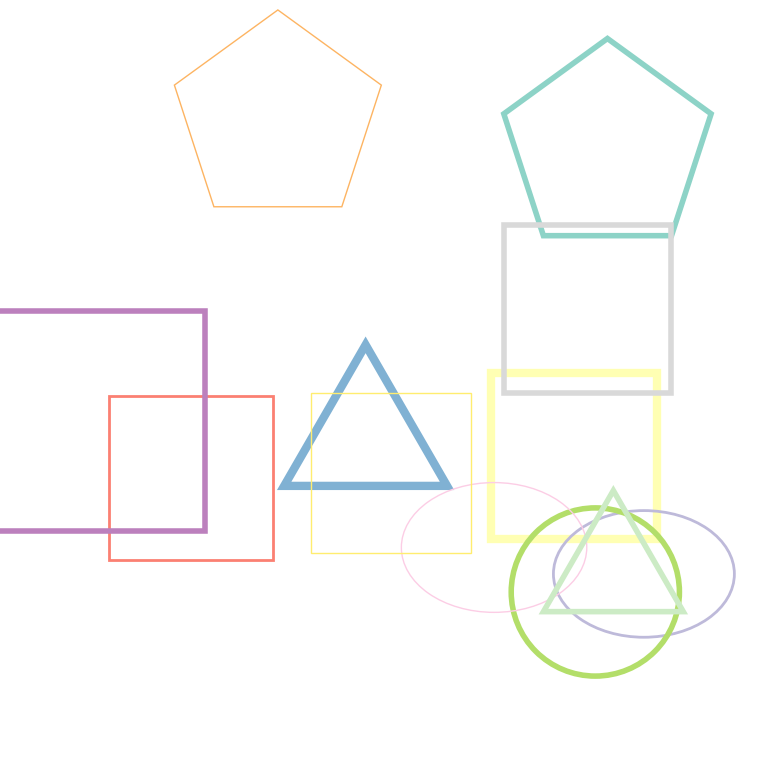[{"shape": "pentagon", "thickness": 2, "radius": 0.71, "center": [0.789, 0.808]}, {"shape": "square", "thickness": 3, "radius": 0.54, "center": [0.746, 0.408]}, {"shape": "oval", "thickness": 1, "radius": 0.59, "center": [0.836, 0.255]}, {"shape": "square", "thickness": 1, "radius": 0.53, "center": [0.248, 0.379]}, {"shape": "triangle", "thickness": 3, "radius": 0.61, "center": [0.475, 0.43]}, {"shape": "pentagon", "thickness": 0.5, "radius": 0.71, "center": [0.361, 0.846]}, {"shape": "circle", "thickness": 2, "radius": 0.55, "center": [0.773, 0.231]}, {"shape": "oval", "thickness": 0.5, "radius": 0.6, "center": [0.642, 0.289]}, {"shape": "square", "thickness": 2, "radius": 0.54, "center": [0.763, 0.598]}, {"shape": "square", "thickness": 2, "radius": 0.71, "center": [0.123, 0.453]}, {"shape": "triangle", "thickness": 2, "radius": 0.52, "center": [0.797, 0.258]}, {"shape": "square", "thickness": 0.5, "radius": 0.52, "center": [0.508, 0.385]}]